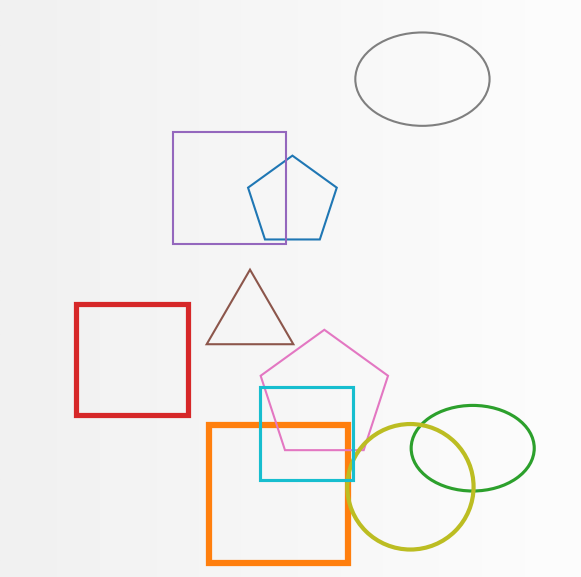[{"shape": "pentagon", "thickness": 1, "radius": 0.4, "center": [0.503, 0.649]}, {"shape": "square", "thickness": 3, "radius": 0.6, "center": [0.479, 0.144]}, {"shape": "oval", "thickness": 1.5, "radius": 0.53, "center": [0.813, 0.223]}, {"shape": "square", "thickness": 2.5, "radius": 0.48, "center": [0.227, 0.376]}, {"shape": "square", "thickness": 1, "radius": 0.49, "center": [0.395, 0.674]}, {"shape": "triangle", "thickness": 1, "radius": 0.43, "center": [0.43, 0.446]}, {"shape": "pentagon", "thickness": 1, "radius": 0.58, "center": [0.558, 0.313]}, {"shape": "oval", "thickness": 1, "radius": 0.58, "center": [0.727, 0.862]}, {"shape": "circle", "thickness": 2, "radius": 0.54, "center": [0.706, 0.156]}, {"shape": "square", "thickness": 1.5, "radius": 0.4, "center": [0.527, 0.249]}]